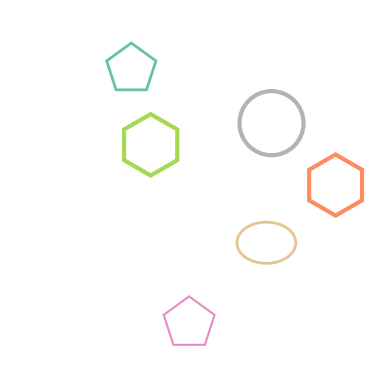[{"shape": "pentagon", "thickness": 2, "radius": 0.34, "center": [0.341, 0.821]}, {"shape": "hexagon", "thickness": 3, "radius": 0.4, "center": [0.872, 0.519]}, {"shape": "pentagon", "thickness": 1.5, "radius": 0.35, "center": [0.491, 0.161]}, {"shape": "hexagon", "thickness": 3, "radius": 0.4, "center": [0.391, 0.624]}, {"shape": "oval", "thickness": 2, "radius": 0.38, "center": [0.692, 0.369]}, {"shape": "circle", "thickness": 3, "radius": 0.42, "center": [0.705, 0.68]}]